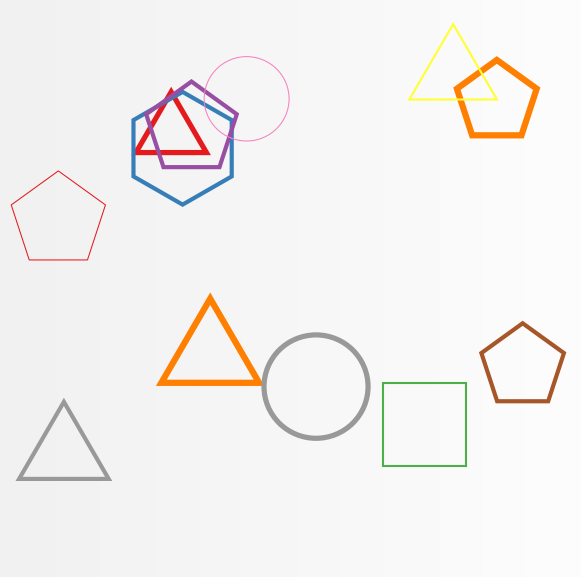[{"shape": "triangle", "thickness": 2.5, "radius": 0.35, "center": [0.295, 0.77]}, {"shape": "pentagon", "thickness": 0.5, "radius": 0.43, "center": [0.1, 0.618]}, {"shape": "hexagon", "thickness": 2, "radius": 0.49, "center": [0.314, 0.742]}, {"shape": "square", "thickness": 1, "radius": 0.36, "center": [0.73, 0.264]}, {"shape": "pentagon", "thickness": 2, "radius": 0.41, "center": [0.329, 0.776]}, {"shape": "pentagon", "thickness": 3, "radius": 0.36, "center": [0.855, 0.823]}, {"shape": "triangle", "thickness": 3, "radius": 0.49, "center": [0.362, 0.385]}, {"shape": "triangle", "thickness": 1, "radius": 0.43, "center": [0.78, 0.87]}, {"shape": "pentagon", "thickness": 2, "radius": 0.37, "center": [0.899, 0.365]}, {"shape": "circle", "thickness": 0.5, "radius": 0.37, "center": [0.424, 0.828]}, {"shape": "triangle", "thickness": 2, "radius": 0.44, "center": [0.11, 0.214]}, {"shape": "circle", "thickness": 2.5, "radius": 0.45, "center": [0.544, 0.33]}]